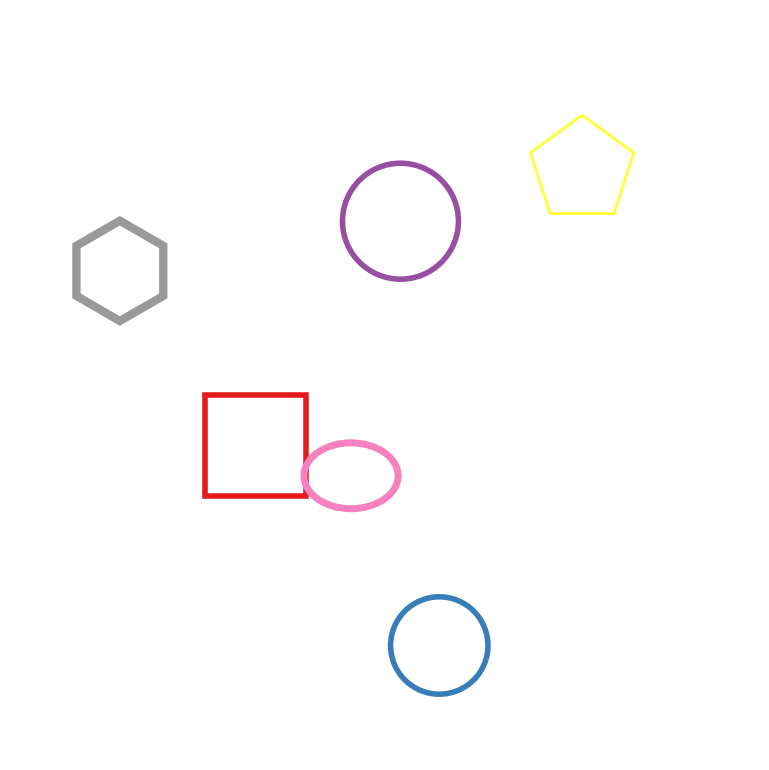[{"shape": "square", "thickness": 2, "radius": 0.33, "center": [0.332, 0.422]}, {"shape": "circle", "thickness": 2, "radius": 0.32, "center": [0.57, 0.162]}, {"shape": "circle", "thickness": 2, "radius": 0.38, "center": [0.52, 0.713]}, {"shape": "pentagon", "thickness": 1, "radius": 0.35, "center": [0.756, 0.78]}, {"shape": "oval", "thickness": 2.5, "radius": 0.31, "center": [0.456, 0.382]}, {"shape": "hexagon", "thickness": 3, "radius": 0.33, "center": [0.156, 0.648]}]